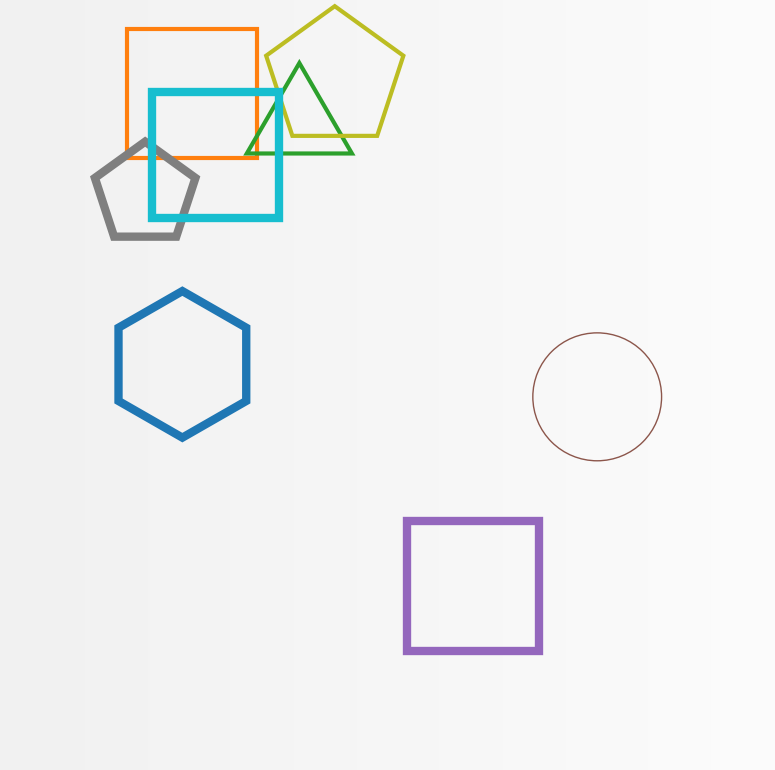[{"shape": "hexagon", "thickness": 3, "radius": 0.48, "center": [0.235, 0.527]}, {"shape": "square", "thickness": 1.5, "radius": 0.42, "center": [0.248, 0.879]}, {"shape": "triangle", "thickness": 1.5, "radius": 0.39, "center": [0.386, 0.84]}, {"shape": "square", "thickness": 3, "radius": 0.42, "center": [0.61, 0.239]}, {"shape": "circle", "thickness": 0.5, "radius": 0.42, "center": [0.771, 0.485]}, {"shape": "pentagon", "thickness": 3, "radius": 0.34, "center": [0.187, 0.748]}, {"shape": "pentagon", "thickness": 1.5, "radius": 0.47, "center": [0.432, 0.899]}, {"shape": "square", "thickness": 3, "radius": 0.41, "center": [0.278, 0.799]}]